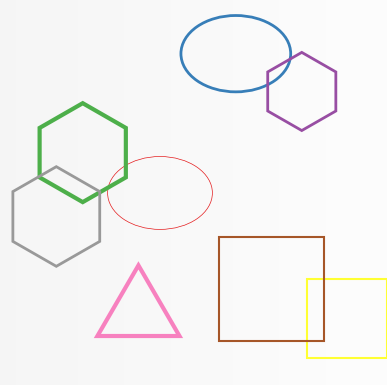[{"shape": "oval", "thickness": 0.5, "radius": 0.68, "center": [0.413, 0.499]}, {"shape": "oval", "thickness": 2, "radius": 0.71, "center": [0.609, 0.861]}, {"shape": "hexagon", "thickness": 3, "radius": 0.64, "center": [0.213, 0.603]}, {"shape": "hexagon", "thickness": 2, "radius": 0.51, "center": [0.779, 0.762]}, {"shape": "square", "thickness": 1.5, "radius": 0.51, "center": [0.895, 0.174]}, {"shape": "square", "thickness": 1.5, "radius": 0.68, "center": [0.701, 0.249]}, {"shape": "triangle", "thickness": 3, "radius": 0.61, "center": [0.357, 0.188]}, {"shape": "hexagon", "thickness": 2, "radius": 0.65, "center": [0.145, 0.438]}]